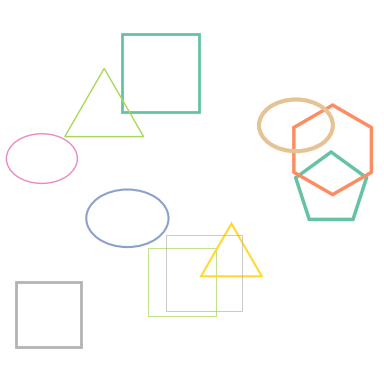[{"shape": "pentagon", "thickness": 2.5, "radius": 0.48, "center": [0.86, 0.508]}, {"shape": "square", "thickness": 2, "radius": 0.5, "center": [0.417, 0.81]}, {"shape": "hexagon", "thickness": 2.5, "radius": 0.58, "center": [0.864, 0.611]}, {"shape": "oval", "thickness": 1.5, "radius": 0.53, "center": [0.331, 0.433]}, {"shape": "oval", "thickness": 1, "radius": 0.46, "center": [0.109, 0.588]}, {"shape": "triangle", "thickness": 1, "radius": 0.59, "center": [0.271, 0.704]}, {"shape": "square", "thickness": 0.5, "radius": 0.44, "center": [0.472, 0.268]}, {"shape": "triangle", "thickness": 1.5, "radius": 0.46, "center": [0.601, 0.328]}, {"shape": "oval", "thickness": 3, "radius": 0.48, "center": [0.769, 0.674]}, {"shape": "square", "thickness": 0.5, "radius": 0.5, "center": [0.529, 0.291]}, {"shape": "square", "thickness": 2, "radius": 0.42, "center": [0.127, 0.182]}]